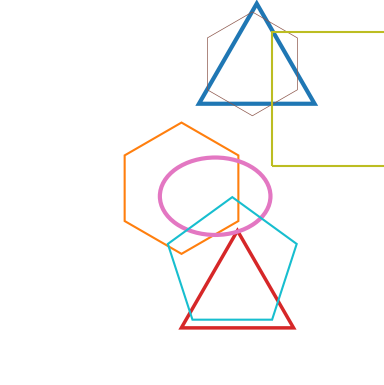[{"shape": "triangle", "thickness": 3, "radius": 0.87, "center": [0.667, 0.817]}, {"shape": "hexagon", "thickness": 1.5, "radius": 0.85, "center": [0.471, 0.511]}, {"shape": "triangle", "thickness": 2.5, "radius": 0.84, "center": [0.617, 0.233]}, {"shape": "hexagon", "thickness": 0.5, "radius": 0.67, "center": [0.656, 0.834]}, {"shape": "oval", "thickness": 3, "radius": 0.72, "center": [0.559, 0.49]}, {"shape": "square", "thickness": 1.5, "radius": 0.87, "center": [0.881, 0.743]}, {"shape": "pentagon", "thickness": 1.5, "radius": 0.88, "center": [0.603, 0.312]}]